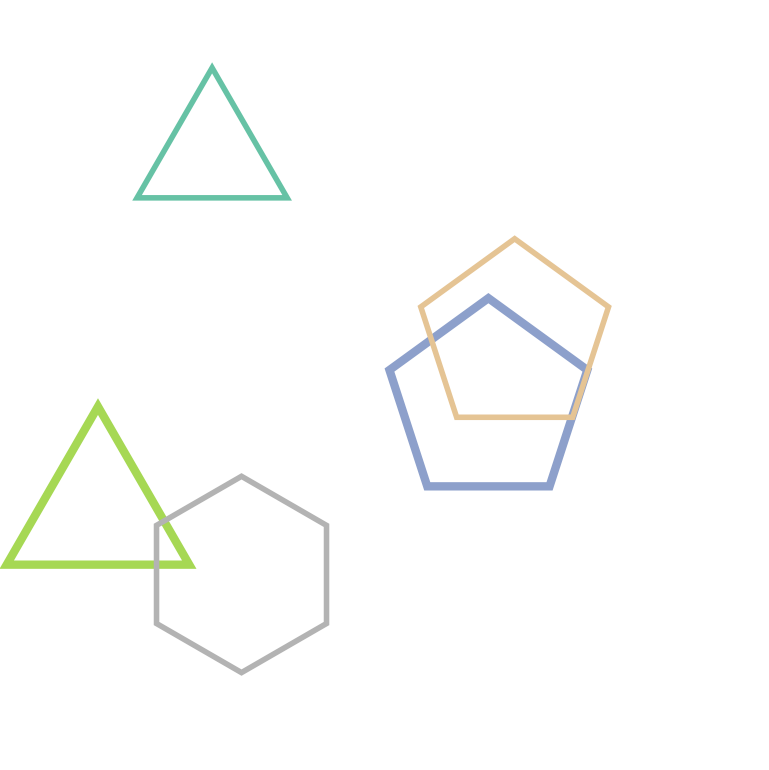[{"shape": "triangle", "thickness": 2, "radius": 0.56, "center": [0.275, 0.799]}, {"shape": "pentagon", "thickness": 3, "radius": 0.68, "center": [0.634, 0.478]}, {"shape": "triangle", "thickness": 3, "radius": 0.68, "center": [0.127, 0.335]}, {"shape": "pentagon", "thickness": 2, "radius": 0.64, "center": [0.668, 0.562]}, {"shape": "hexagon", "thickness": 2, "radius": 0.64, "center": [0.314, 0.254]}]